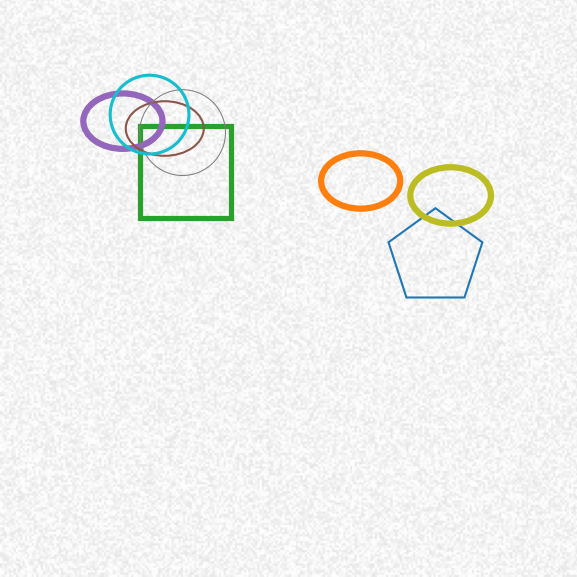[{"shape": "pentagon", "thickness": 1, "radius": 0.43, "center": [0.754, 0.553]}, {"shape": "oval", "thickness": 3, "radius": 0.34, "center": [0.625, 0.686]}, {"shape": "square", "thickness": 2.5, "radius": 0.4, "center": [0.321, 0.701]}, {"shape": "oval", "thickness": 3, "radius": 0.34, "center": [0.213, 0.789]}, {"shape": "oval", "thickness": 1, "radius": 0.34, "center": [0.285, 0.777]}, {"shape": "circle", "thickness": 0.5, "radius": 0.37, "center": [0.316, 0.77]}, {"shape": "oval", "thickness": 3, "radius": 0.35, "center": [0.78, 0.661]}, {"shape": "circle", "thickness": 1.5, "radius": 0.34, "center": [0.259, 0.801]}]